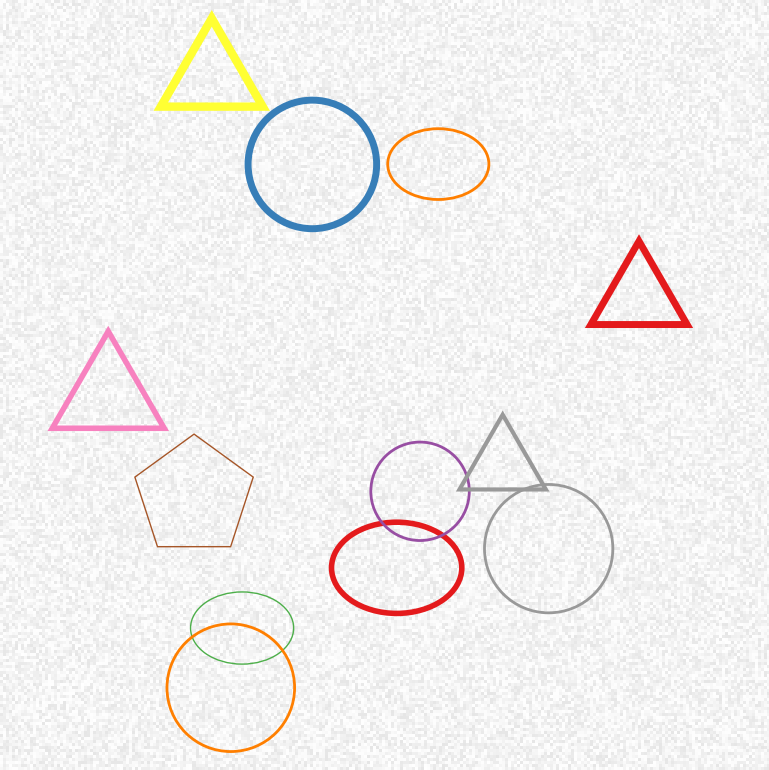[{"shape": "oval", "thickness": 2, "radius": 0.42, "center": [0.515, 0.263]}, {"shape": "triangle", "thickness": 2.5, "radius": 0.36, "center": [0.83, 0.615]}, {"shape": "circle", "thickness": 2.5, "radius": 0.42, "center": [0.406, 0.786]}, {"shape": "oval", "thickness": 0.5, "radius": 0.33, "center": [0.314, 0.184]}, {"shape": "circle", "thickness": 1, "radius": 0.32, "center": [0.546, 0.362]}, {"shape": "circle", "thickness": 1, "radius": 0.41, "center": [0.3, 0.107]}, {"shape": "oval", "thickness": 1, "radius": 0.33, "center": [0.569, 0.787]}, {"shape": "triangle", "thickness": 3, "radius": 0.38, "center": [0.275, 0.9]}, {"shape": "pentagon", "thickness": 0.5, "radius": 0.4, "center": [0.252, 0.355]}, {"shape": "triangle", "thickness": 2, "radius": 0.42, "center": [0.141, 0.486]}, {"shape": "circle", "thickness": 1, "radius": 0.42, "center": [0.713, 0.287]}, {"shape": "triangle", "thickness": 1.5, "radius": 0.32, "center": [0.653, 0.397]}]